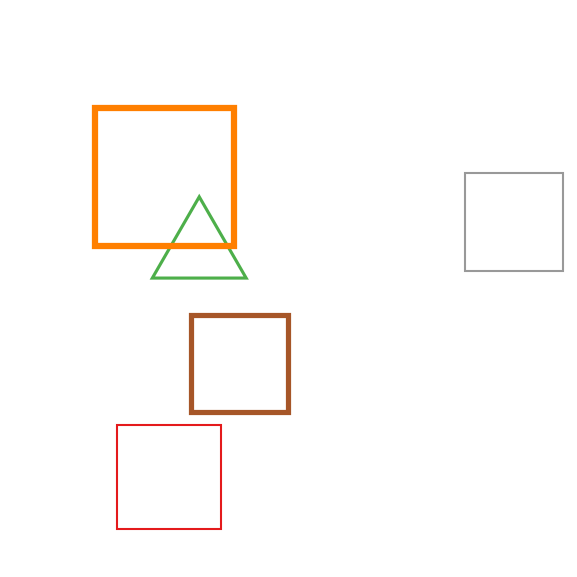[{"shape": "square", "thickness": 1, "radius": 0.45, "center": [0.293, 0.173]}, {"shape": "triangle", "thickness": 1.5, "radius": 0.47, "center": [0.345, 0.565]}, {"shape": "square", "thickness": 3, "radius": 0.6, "center": [0.285, 0.692]}, {"shape": "square", "thickness": 2.5, "radius": 0.42, "center": [0.414, 0.37]}, {"shape": "square", "thickness": 1, "radius": 0.43, "center": [0.891, 0.615]}]